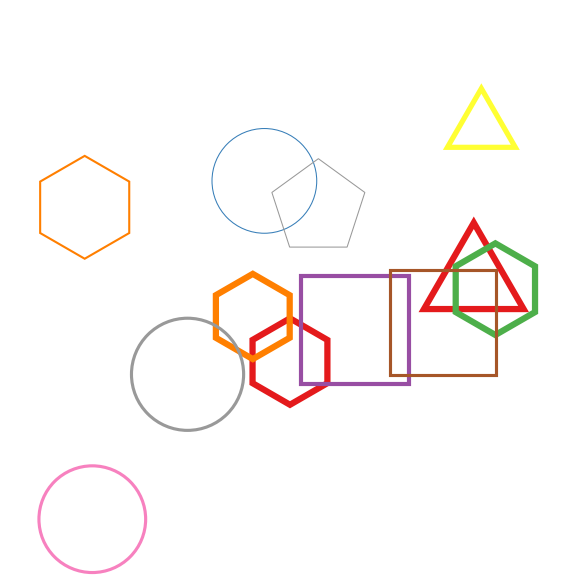[{"shape": "hexagon", "thickness": 3, "radius": 0.37, "center": [0.502, 0.373]}, {"shape": "triangle", "thickness": 3, "radius": 0.5, "center": [0.82, 0.514]}, {"shape": "circle", "thickness": 0.5, "radius": 0.45, "center": [0.458, 0.686]}, {"shape": "hexagon", "thickness": 3, "radius": 0.4, "center": [0.858, 0.498]}, {"shape": "square", "thickness": 2, "radius": 0.47, "center": [0.614, 0.428]}, {"shape": "hexagon", "thickness": 3, "radius": 0.37, "center": [0.438, 0.451]}, {"shape": "hexagon", "thickness": 1, "radius": 0.45, "center": [0.147, 0.64]}, {"shape": "triangle", "thickness": 2.5, "radius": 0.34, "center": [0.834, 0.778]}, {"shape": "square", "thickness": 1.5, "radius": 0.46, "center": [0.768, 0.44]}, {"shape": "circle", "thickness": 1.5, "radius": 0.46, "center": [0.16, 0.1]}, {"shape": "circle", "thickness": 1.5, "radius": 0.49, "center": [0.325, 0.351]}, {"shape": "pentagon", "thickness": 0.5, "radius": 0.42, "center": [0.551, 0.64]}]